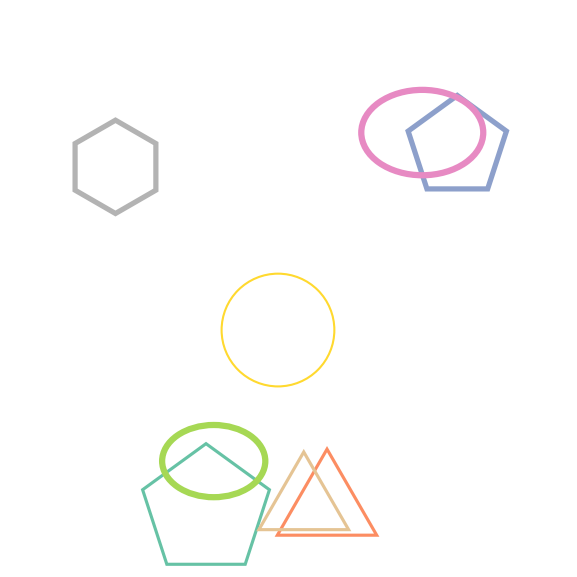[{"shape": "pentagon", "thickness": 1.5, "radius": 0.58, "center": [0.357, 0.115]}, {"shape": "triangle", "thickness": 1.5, "radius": 0.5, "center": [0.566, 0.122]}, {"shape": "pentagon", "thickness": 2.5, "radius": 0.45, "center": [0.792, 0.744]}, {"shape": "oval", "thickness": 3, "radius": 0.53, "center": [0.731, 0.77]}, {"shape": "oval", "thickness": 3, "radius": 0.45, "center": [0.37, 0.201]}, {"shape": "circle", "thickness": 1, "radius": 0.49, "center": [0.481, 0.428]}, {"shape": "triangle", "thickness": 1.5, "radius": 0.45, "center": [0.526, 0.127]}, {"shape": "hexagon", "thickness": 2.5, "radius": 0.4, "center": [0.2, 0.71]}]